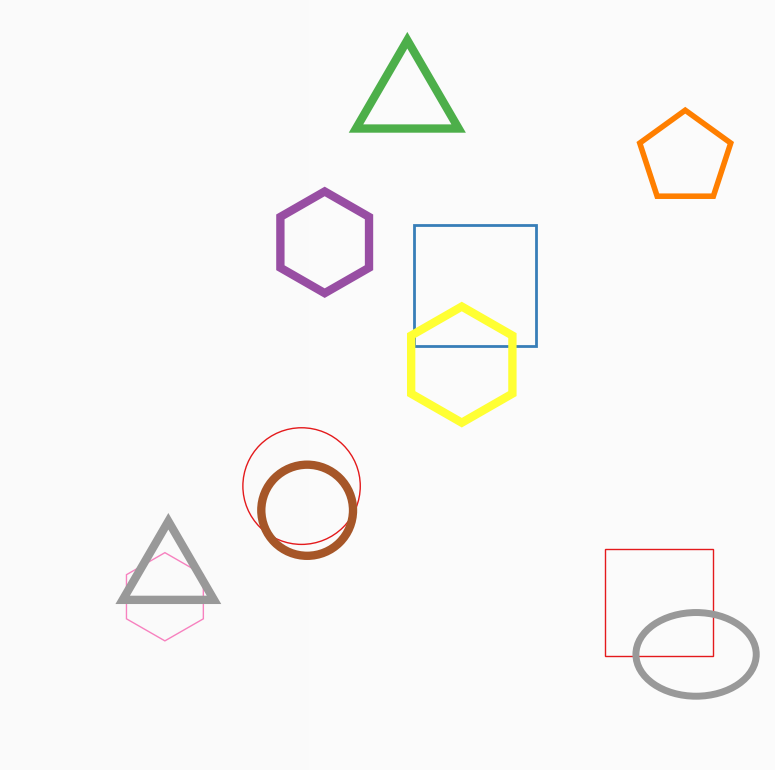[{"shape": "circle", "thickness": 0.5, "radius": 0.38, "center": [0.389, 0.369]}, {"shape": "square", "thickness": 0.5, "radius": 0.35, "center": [0.85, 0.218]}, {"shape": "square", "thickness": 1, "radius": 0.39, "center": [0.613, 0.629]}, {"shape": "triangle", "thickness": 3, "radius": 0.38, "center": [0.526, 0.871]}, {"shape": "hexagon", "thickness": 3, "radius": 0.33, "center": [0.419, 0.685]}, {"shape": "pentagon", "thickness": 2, "radius": 0.31, "center": [0.884, 0.795]}, {"shape": "hexagon", "thickness": 3, "radius": 0.38, "center": [0.596, 0.526]}, {"shape": "circle", "thickness": 3, "radius": 0.3, "center": [0.396, 0.337]}, {"shape": "hexagon", "thickness": 0.5, "radius": 0.29, "center": [0.213, 0.225]}, {"shape": "oval", "thickness": 2.5, "radius": 0.39, "center": [0.898, 0.15]}, {"shape": "triangle", "thickness": 3, "radius": 0.34, "center": [0.217, 0.255]}]